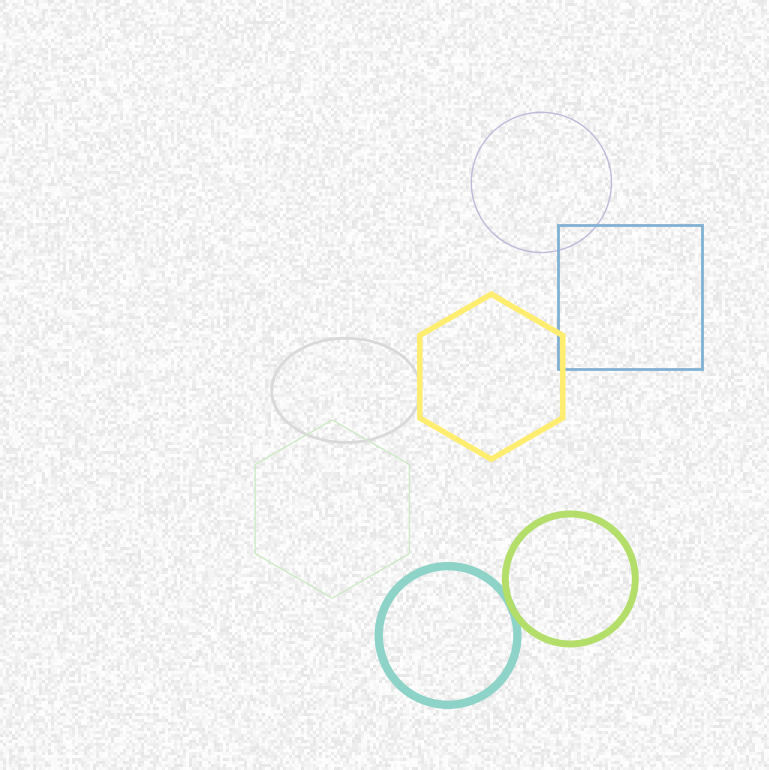[{"shape": "circle", "thickness": 3, "radius": 0.45, "center": [0.582, 0.175]}, {"shape": "circle", "thickness": 0.5, "radius": 0.46, "center": [0.703, 0.763]}, {"shape": "square", "thickness": 1, "radius": 0.47, "center": [0.819, 0.614]}, {"shape": "circle", "thickness": 2.5, "radius": 0.42, "center": [0.741, 0.248]}, {"shape": "oval", "thickness": 1, "radius": 0.48, "center": [0.45, 0.493]}, {"shape": "hexagon", "thickness": 0.5, "radius": 0.58, "center": [0.432, 0.339]}, {"shape": "hexagon", "thickness": 2, "radius": 0.54, "center": [0.638, 0.511]}]